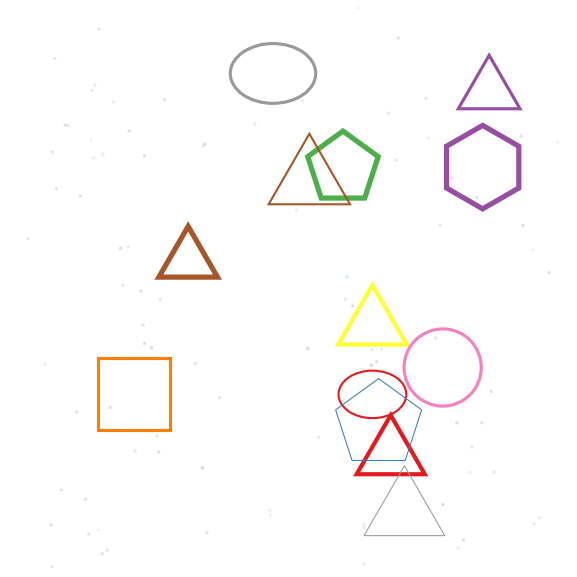[{"shape": "oval", "thickness": 1, "radius": 0.29, "center": [0.645, 0.316]}, {"shape": "triangle", "thickness": 2, "radius": 0.34, "center": [0.676, 0.212]}, {"shape": "pentagon", "thickness": 0.5, "radius": 0.39, "center": [0.656, 0.265]}, {"shape": "pentagon", "thickness": 2.5, "radius": 0.32, "center": [0.594, 0.708]}, {"shape": "hexagon", "thickness": 2.5, "radius": 0.36, "center": [0.836, 0.71]}, {"shape": "triangle", "thickness": 1.5, "radius": 0.31, "center": [0.847, 0.842]}, {"shape": "square", "thickness": 1.5, "radius": 0.31, "center": [0.232, 0.317]}, {"shape": "triangle", "thickness": 2, "radius": 0.34, "center": [0.645, 0.437]}, {"shape": "triangle", "thickness": 2.5, "radius": 0.29, "center": [0.326, 0.549]}, {"shape": "triangle", "thickness": 1, "radius": 0.41, "center": [0.536, 0.686]}, {"shape": "circle", "thickness": 1.5, "radius": 0.33, "center": [0.767, 0.363]}, {"shape": "triangle", "thickness": 0.5, "radius": 0.4, "center": [0.7, 0.112]}, {"shape": "oval", "thickness": 1.5, "radius": 0.37, "center": [0.473, 0.872]}]